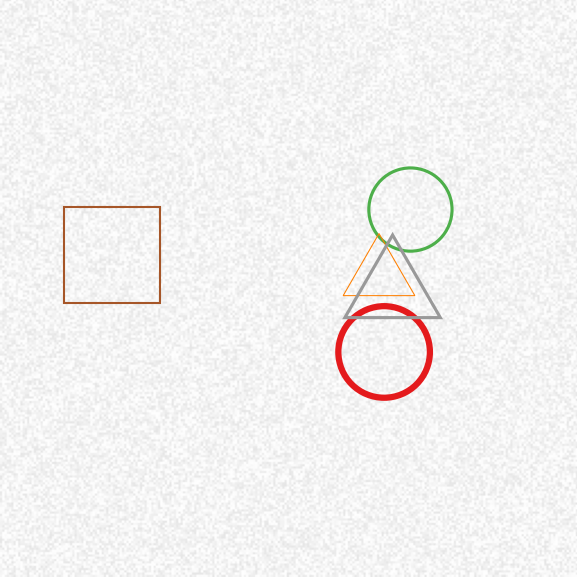[{"shape": "circle", "thickness": 3, "radius": 0.4, "center": [0.665, 0.39]}, {"shape": "circle", "thickness": 1.5, "radius": 0.36, "center": [0.711, 0.636]}, {"shape": "triangle", "thickness": 0.5, "radius": 0.36, "center": [0.656, 0.523]}, {"shape": "square", "thickness": 1, "radius": 0.41, "center": [0.194, 0.557]}, {"shape": "triangle", "thickness": 1.5, "radius": 0.48, "center": [0.68, 0.497]}]